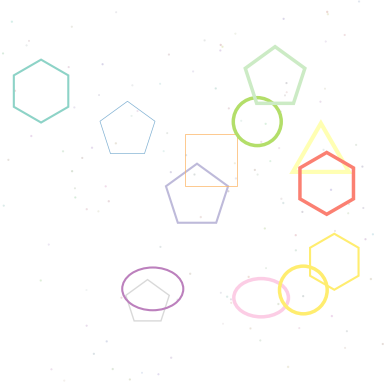[{"shape": "hexagon", "thickness": 1.5, "radius": 0.41, "center": [0.107, 0.763]}, {"shape": "triangle", "thickness": 3, "radius": 0.42, "center": [0.834, 0.596]}, {"shape": "pentagon", "thickness": 1.5, "radius": 0.42, "center": [0.512, 0.49]}, {"shape": "hexagon", "thickness": 2.5, "radius": 0.4, "center": [0.849, 0.524]}, {"shape": "pentagon", "thickness": 0.5, "radius": 0.38, "center": [0.331, 0.662]}, {"shape": "square", "thickness": 0.5, "radius": 0.34, "center": [0.549, 0.584]}, {"shape": "circle", "thickness": 2.5, "radius": 0.31, "center": [0.668, 0.684]}, {"shape": "oval", "thickness": 2.5, "radius": 0.35, "center": [0.678, 0.227]}, {"shape": "pentagon", "thickness": 1, "radius": 0.3, "center": [0.383, 0.214]}, {"shape": "oval", "thickness": 1.5, "radius": 0.4, "center": [0.397, 0.25]}, {"shape": "pentagon", "thickness": 2.5, "radius": 0.41, "center": [0.714, 0.797]}, {"shape": "circle", "thickness": 2.5, "radius": 0.31, "center": [0.788, 0.247]}, {"shape": "hexagon", "thickness": 1.5, "radius": 0.36, "center": [0.868, 0.32]}]